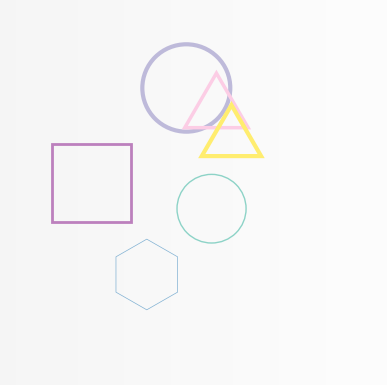[{"shape": "circle", "thickness": 1, "radius": 0.45, "center": [0.546, 0.458]}, {"shape": "circle", "thickness": 3, "radius": 0.57, "center": [0.481, 0.771]}, {"shape": "hexagon", "thickness": 0.5, "radius": 0.46, "center": [0.379, 0.287]}, {"shape": "triangle", "thickness": 2.5, "radius": 0.47, "center": [0.559, 0.716]}, {"shape": "square", "thickness": 2, "radius": 0.51, "center": [0.236, 0.524]}, {"shape": "triangle", "thickness": 3, "radius": 0.44, "center": [0.597, 0.639]}]